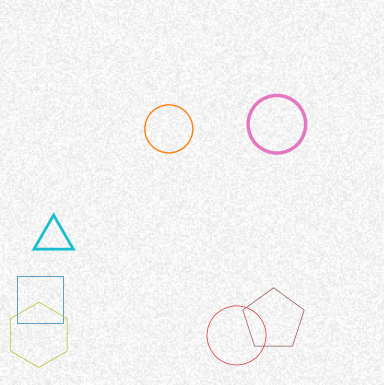[{"shape": "square", "thickness": 0.5, "radius": 0.3, "center": [0.104, 0.222]}, {"shape": "circle", "thickness": 1, "radius": 0.31, "center": [0.439, 0.665]}, {"shape": "circle", "thickness": 0.5, "radius": 0.38, "center": [0.614, 0.129]}, {"shape": "pentagon", "thickness": 0.5, "radius": 0.42, "center": [0.711, 0.169]}, {"shape": "circle", "thickness": 2.5, "radius": 0.37, "center": [0.719, 0.677]}, {"shape": "hexagon", "thickness": 0.5, "radius": 0.42, "center": [0.101, 0.13]}, {"shape": "triangle", "thickness": 2, "radius": 0.29, "center": [0.139, 0.382]}]